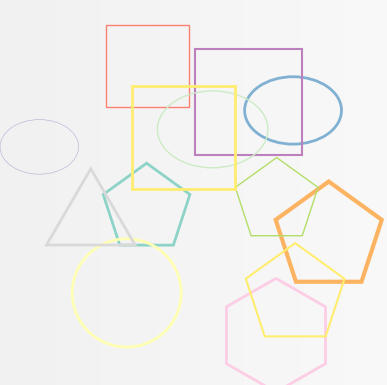[{"shape": "pentagon", "thickness": 2, "radius": 0.59, "center": [0.378, 0.458]}, {"shape": "circle", "thickness": 2, "radius": 0.7, "center": [0.327, 0.239]}, {"shape": "oval", "thickness": 0.5, "radius": 0.51, "center": [0.102, 0.618]}, {"shape": "square", "thickness": 1, "radius": 0.53, "center": [0.381, 0.828]}, {"shape": "oval", "thickness": 2, "radius": 0.63, "center": [0.756, 0.713]}, {"shape": "pentagon", "thickness": 3, "radius": 0.72, "center": [0.848, 0.385]}, {"shape": "pentagon", "thickness": 1, "radius": 0.56, "center": [0.714, 0.479]}, {"shape": "hexagon", "thickness": 2, "radius": 0.74, "center": [0.712, 0.129]}, {"shape": "triangle", "thickness": 2, "radius": 0.66, "center": [0.234, 0.43]}, {"shape": "square", "thickness": 1.5, "radius": 0.69, "center": [0.641, 0.736]}, {"shape": "oval", "thickness": 1, "radius": 0.71, "center": [0.549, 0.664]}, {"shape": "square", "thickness": 2, "radius": 0.67, "center": [0.472, 0.643]}, {"shape": "pentagon", "thickness": 1.5, "radius": 0.67, "center": [0.762, 0.235]}]